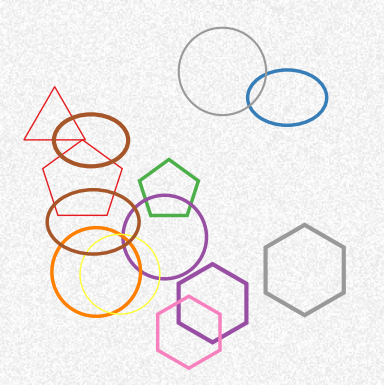[{"shape": "triangle", "thickness": 1, "radius": 0.46, "center": [0.142, 0.683]}, {"shape": "pentagon", "thickness": 1, "radius": 0.54, "center": [0.214, 0.528]}, {"shape": "oval", "thickness": 2.5, "radius": 0.51, "center": [0.746, 0.746]}, {"shape": "pentagon", "thickness": 2.5, "radius": 0.4, "center": [0.439, 0.505]}, {"shape": "circle", "thickness": 2.5, "radius": 0.54, "center": [0.428, 0.384]}, {"shape": "hexagon", "thickness": 3, "radius": 0.51, "center": [0.552, 0.212]}, {"shape": "circle", "thickness": 2.5, "radius": 0.58, "center": [0.25, 0.294]}, {"shape": "circle", "thickness": 1, "radius": 0.52, "center": [0.312, 0.288]}, {"shape": "oval", "thickness": 3, "radius": 0.48, "center": [0.236, 0.635]}, {"shape": "oval", "thickness": 2.5, "radius": 0.6, "center": [0.242, 0.424]}, {"shape": "hexagon", "thickness": 2.5, "radius": 0.47, "center": [0.491, 0.137]}, {"shape": "circle", "thickness": 1.5, "radius": 0.57, "center": [0.578, 0.815]}, {"shape": "hexagon", "thickness": 3, "radius": 0.59, "center": [0.791, 0.299]}]